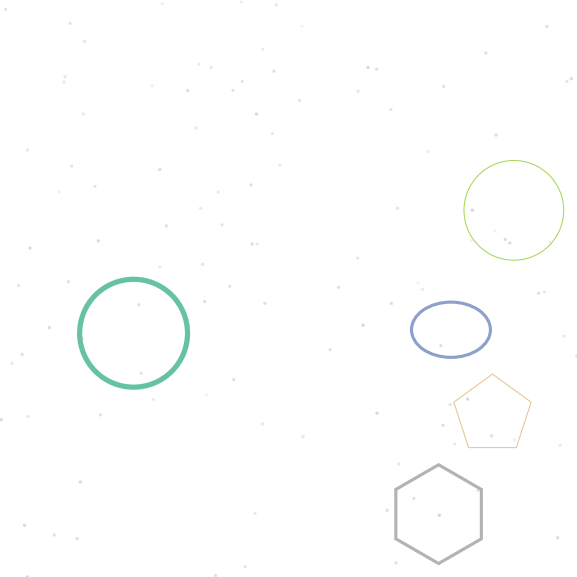[{"shape": "circle", "thickness": 2.5, "radius": 0.47, "center": [0.231, 0.422]}, {"shape": "oval", "thickness": 1.5, "radius": 0.34, "center": [0.781, 0.428]}, {"shape": "circle", "thickness": 0.5, "radius": 0.43, "center": [0.89, 0.635]}, {"shape": "pentagon", "thickness": 0.5, "radius": 0.35, "center": [0.853, 0.281]}, {"shape": "hexagon", "thickness": 1.5, "radius": 0.43, "center": [0.759, 0.109]}]